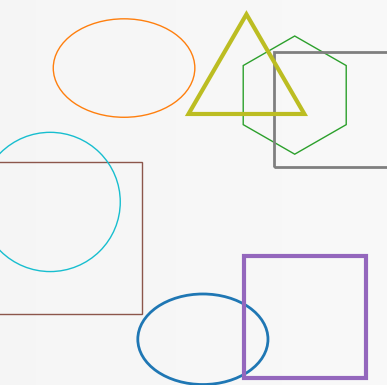[{"shape": "oval", "thickness": 2, "radius": 0.84, "center": [0.524, 0.119]}, {"shape": "oval", "thickness": 1, "radius": 0.91, "center": [0.32, 0.823]}, {"shape": "hexagon", "thickness": 1, "radius": 0.77, "center": [0.761, 0.753]}, {"shape": "square", "thickness": 3, "radius": 0.79, "center": [0.787, 0.176]}, {"shape": "square", "thickness": 1, "radius": 0.99, "center": [0.169, 0.381]}, {"shape": "square", "thickness": 2, "radius": 0.75, "center": [0.856, 0.715]}, {"shape": "triangle", "thickness": 3, "radius": 0.86, "center": [0.636, 0.79]}, {"shape": "circle", "thickness": 1, "radius": 0.9, "center": [0.13, 0.475]}]